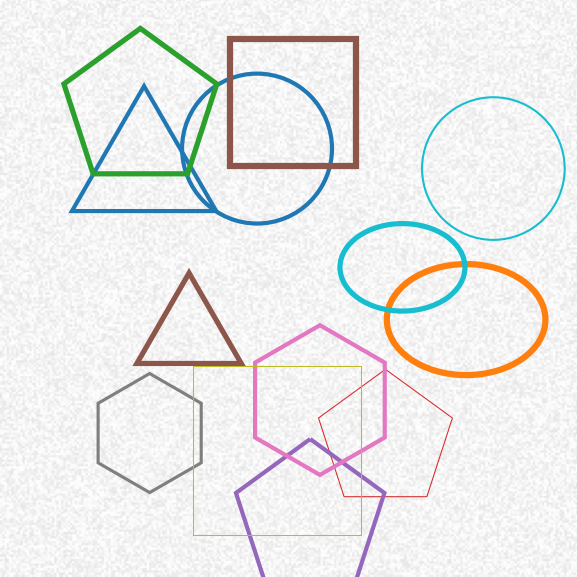[{"shape": "triangle", "thickness": 2, "radius": 0.72, "center": [0.249, 0.706]}, {"shape": "circle", "thickness": 2, "radius": 0.65, "center": [0.445, 0.742]}, {"shape": "oval", "thickness": 3, "radius": 0.69, "center": [0.807, 0.446]}, {"shape": "pentagon", "thickness": 2.5, "radius": 0.7, "center": [0.243, 0.811]}, {"shape": "pentagon", "thickness": 0.5, "radius": 0.61, "center": [0.667, 0.238]}, {"shape": "pentagon", "thickness": 2, "radius": 0.68, "center": [0.537, 0.104]}, {"shape": "triangle", "thickness": 2.5, "radius": 0.52, "center": [0.327, 0.422]}, {"shape": "square", "thickness": 3, "radius": 0.55, "center": [0.507, 0.822]}, {"shape": "hexagon", "thickness": 2, "radius": 0.65, "center": [0.554, 0.306]}, {"shape": "hexagon", "thickness": 1.5, "radius": 0.52, "center": [0.259, 0.249]}, {"shape": "square", "thickness": 0.5, "radius": 0.73, "center": [0.479, 0.219]}, {"shape": "oval", "thickness": 2.5, "radius": 0.54, "center": [0.697, 0.536]}, {"shape": "circle", "thickness": 1, "radius": 0.62, "center": [0.854, 0.707]}]